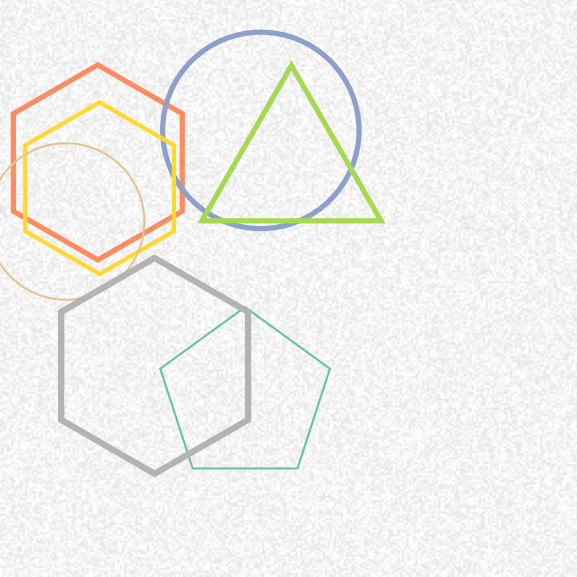[{"shape": "pentagon", "thickness": 1, "radius": 0.77, "center": [0.424, 0.313]}, {"shape": "hexagon", "thickness": 2.5, "radius": 0.84, "center": [0.169, 0.718]}, {"shape": "circle", "thickness": 2.5, "radius": 0.85, "center": [0.452, 0.773]}, {"shape": "triangle", "thickness": 2.5, "radius": 0.9, "center": [0.505, 0.706]}, {"shape": "hexagon", "thickness": 2, "radius": 0.74, "center": [0.172, 0.673]}, {"shape": "circle", "thickness": 1, "radius": 0.68, "center": [0.114, 0.616]}, {"shape": "hexagon", "thickness": 3, "radius": 0.93, "center": [0.268, 0.366]}]